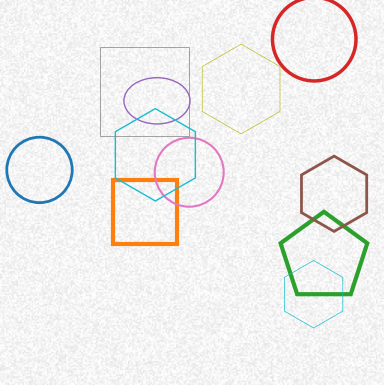[{"shape": "circle", "thickness": 2, "radius": 0.42, "center": [0.103, 0.559]}, {"shape": "square", "thickness": 3, "radius": 0.42, "center": [0.376, 0.449]}, {"shape": "pentagon", "thickness": 3, "radius": 0.59, "center": [0.841, 0.332]}, {"shape": "circle", "thickness": 2.5, "radius": 0.54, "center": [0.816, 0.898]}, {"shape": "oval", "thickness": 1, "radius": 0.43, "center": [0.408, 0.738]}, {"shape": "hexagon", "thickness": 2, "radius": 0.49, "center": [0.868, 0.497]}, {"shape": "circle", "thickness": 1.5, "radius": 0.45, "center": [0.492, 0.553]}, {"shape": "square", "thickness": 0.5, "radius": 0.58, "center": [0.375, 0.762]}, {"shape": "hexagon", "thickness": 0.5, "radius": 0.58, "center": [0.626, 0.769]}, {"shape": "hexagon", "thickness": 0.5, "radius": 0.44, "center": [0.815, 0.236]}, {"shape": "hexagon", "thickness": 1, "radius": 0.6, "center": [0.403, 0.598]}]